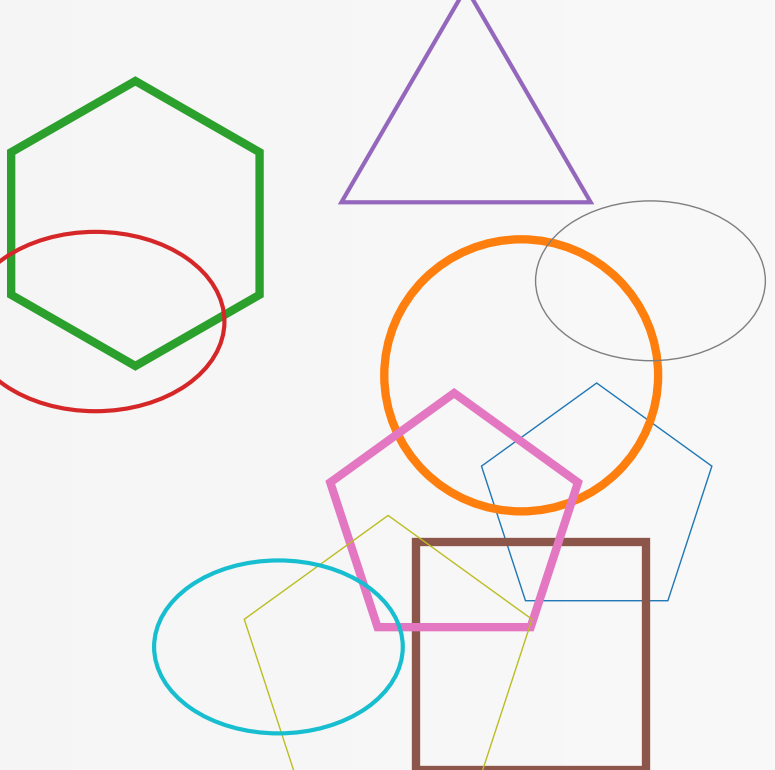[{"shape": "pentagon", "thickness": 0.5, "radius": 0.78, "center": [0.77, 0.346]}, {"shape": "circle", "thickness": 3, "radius": 0.88, "center": [0.673, 0.513]}, {"shape": "hexagon", "thickness": 3, "radius": 0.93, "center": [0.175, 0.71]}, {"shape": "oval", "thickness": 1.5, "radius": 0.83, "center": [0.123, 0.582]}, {"shape": "triangle", "thickness": 1.5, "radius": 0.93, "center": [0.601, 0.83]}, {"shape": "square", "thickness": 3, "radius": 0.74, "center": [0.685, 0.148]}, {"shape": "pentagon", "thickness": 3, "radius": 0.84, "center": [0.586, 0.321]}, {"shape": "oval", "thickness": 0.5, "radius": 0.74, "center": [0.839, 0.635]}, {"shape": "pentagon", "thickness": 0.5, "radius": 0.98, "center": [0.501, 0.135]}, {"shape": "oval", "thickness": 1.5, "radius": 0.8, "center": [0.359, 0.16]}]